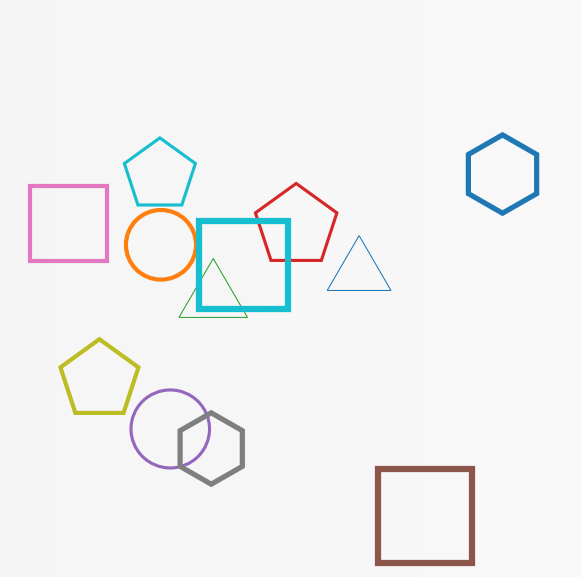[{"shape": "hexagon", "thickness": 2.5, "radius": 0.34, "center": [0.865, 0.698]}, {"shape": "triangle", "thickness": 0.5, "radius": 0.32, "center": [0.618, 0.528]}, {"shape": "circle", "thickness": 2, "radius": 0.3, "center": [0.277, 0.575]}, {"shape": "triangle", "thickness": 0.5, "radius": 0.34, "center": [0.367, 0.484]}, {"shape": "pentagon", "thickness": 1.5, "radius": 0.37, "center": [0.51, 0.608]}, {"shape": "circle", "thickness": 1.5, "radius": 0.34, "center": [0.293, 0.256]}, {"shape": "square", "thickness": 3, "radius": 0.4, "center": [0.732, 0.105]}, {"shape": "square", "thickness": 2, "radius": 0.33, "center": [0.118, 0.612]}, {"shape": "hexagon", "thickness": 2.5, "radius": 0.31, "center": [0.363, 0.222]}, {"shape": "pentagon", "thickness": 2, "radius": 0.35, "center": [0.171, 0.341]}, {"shape": "square", "thickness": 3, "radius": 0.38, "center": [0.418, 0.54]}, {"shape": "pentagon", "thickness": 1.5, "radius": 0.32, "center": [0.275, 0.696]}]